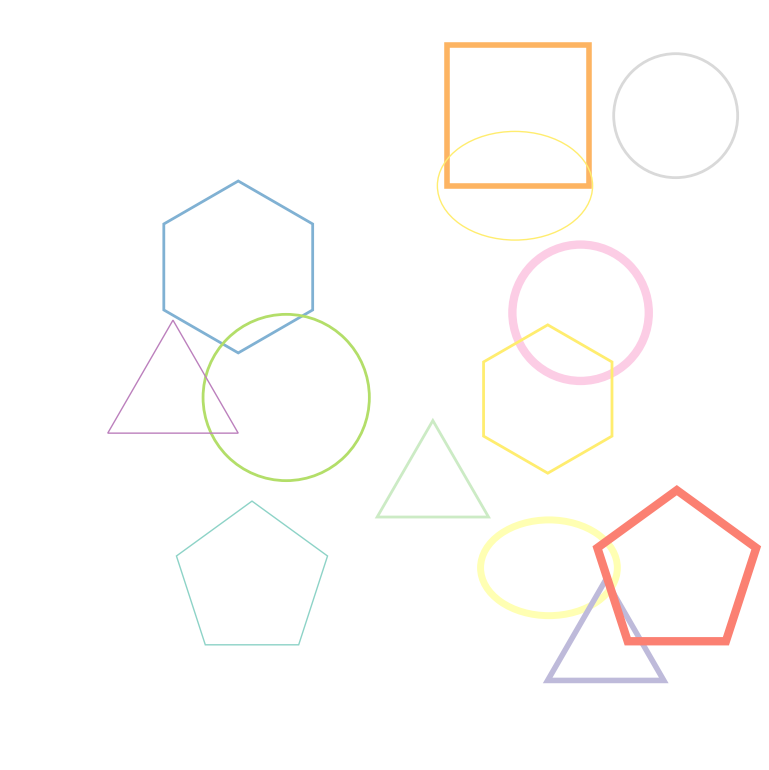[{"shape": "pentagon", "thickness": 0.5, "radius": 0.52, "center": [0.327, 0.246]}, {"shape": "oval", "thickness": 2.5, "radius": 0.44, "center": [0.713, 0.263]}, {"shape": "triangle", "thickness": 2, "radius": 0.44, "center": [0.787, 0.16]}, {"shape": "pentagon", "thickness": 3, "radius": 0.54, "center": [0.879, 0.255]}, {"shape": "hexagon", "thickness": 1, "radius": 0.56, "center": [0.309, 0.653]}, {"shape": "square", "thickness": 2, "radius": 0.46, "center": [0.673, 0.85]}, {"shape": "circle", "thickness": 1, "radius": 0.54, "center": [0.372, 0.484]}, {"shape": "circle", "thickness": 3, "radius": 0.44, "center": [0.754, 0.594]}, {"shape": "circle", "thickness": 1, "radius": 0.4, "center": [0.878, 0.85]}, {"shape": "triangle", "thickness": 0.5, "radius": 0.49, "center": [0.225, 0.486]}, {"shape": "triangle", "thickness": 1, "radius": 0.42, "center": [0.562, 0.37]}, {"shape": "oval", "thickness": 0.5, "radius": 0.5, "center": [0.669, 0.759]}, {"shape": "hexagon", "thickness": 1, "radius": 0.48, "center": [0.711, 0.482]}]